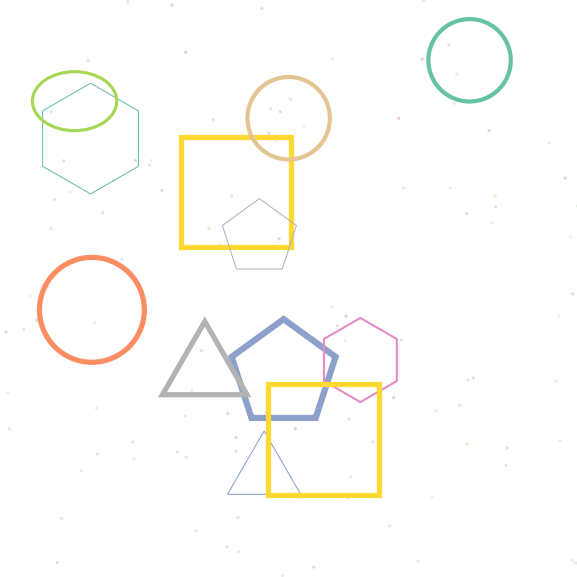[{"shape": "hexagon", "thickness": 0.5, "radius": 0.48, "center": [0.157, 0.759]}, {"shape": "circle", "thickness": 2, "radius": 0.36, "center": [0.813, 0.895]}, {"shape": "circle", "thickness": 2.5, "radius": 0.45, "center": [0.159, 0.463]}, {"shape": "pentagon", "thickness": 3, "radius": 0.47, "center": [0.491, 0.352]}, {"shape": "triangle", "thickness": 0.5, "radius": 0.37, "center": [0.457, 0.18]}, {"shape": "hexagon", "thickness": 1, "radius": 0.36, "center": [0.624, 0.376]}, {"shape": "oval", "thickness": 1.5, "radius": 0.36, "center": [0.129, 0.824]}, {"shape": "square", "thickness": 2.5, "radius": 0.47, "center": [0.409, 0.667]}, {"shape": "square", "thickness": 2.5, "radius": 0.48, "center": [0.56, 0.238]}, {"shape": "circle", "thickness": 2, "radius": 0.36, "center": [0.5, 0.794]}, {"shape": "pentagon", "thickness": 0.5, "radius": 0.34, "center": [0.449, 0.588]}, {"shape": "triangle", "thickness": 2.5, "radius": 0.42, "center": [0.355, 0.358]}]